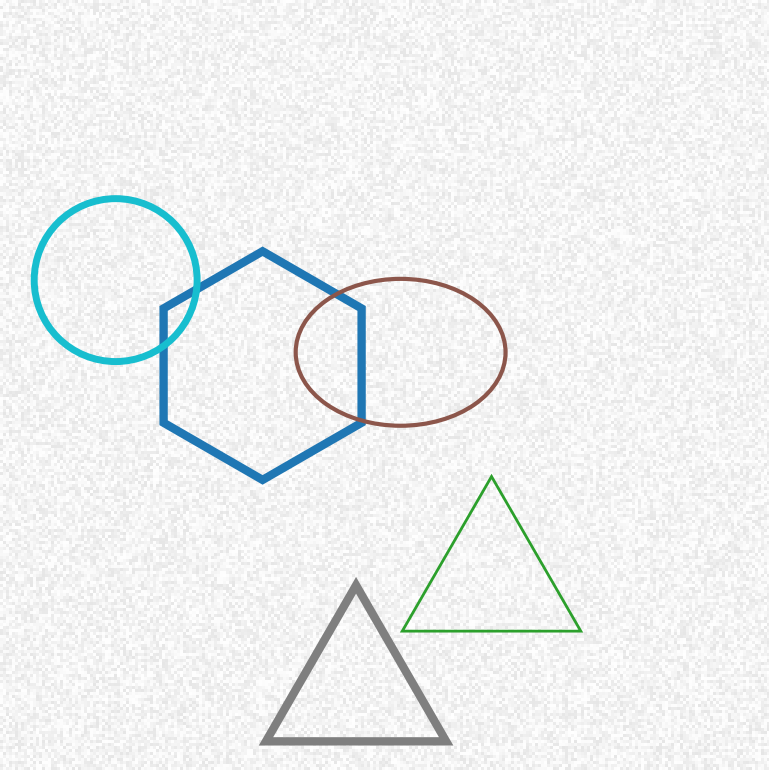[{"shape": "hexagon", "thickness": 3, "radius": 0.74, "center": [0.341, 0.525]}, {"shape": "triangle", "thickness": 1, "radius": 0.67, "center": [0.638, 0.247]}, {"shape": "oval", "thickness": 1.5, "radius": 0.68, "center": [0.52, 0.542]}, {"shape": "triangle", "thickness": 3, "radius": 0.68, "center": [0.462, 0.105]}, {"shape": "circle", "thickness": 2.5, "radius": 0.53, "center": [0.15, 0.636]}]